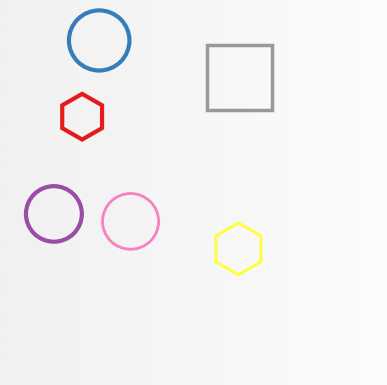[{"shape": "hexagon", "thickness": 3, "radius": 0.3, "center": [0.212, 0.697]}, {"shape": "circle", "thickness": 3, "radius": 0.39, "center": [0.256, 0.895]}, {"shape": "circle", "thickness": 3, "radius": 0.36, "center": [0.139, 0.444]}, {"shape": "hexagon", "thickness": 2, "radius": 0.34, "center": [0.615, 0.354]}, {"shape": "circle", "thickness": 2, "radius": 0.36, "center": [0.337, 0.425]}, {"shape": "square", "thickness": 2.5, "radius": 0.42, "center": [0.618, 0.799]}]